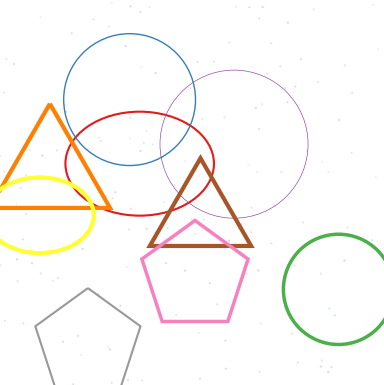[{"shape": "oval", "thickness": 1.5, "radius": 0.96, "center": [0.363, 0.575]}, {"shape": "circle", "thickness": 1, "radius": 0.86, "center": [0.337, 0.741]}, {"shape": "circle", "thickness": 2.5, "radius": 0.72, "center": [0.879, 0.248]}, {"shape": "circle", "thickness": 0.5, "radius": 0.96, "center": [0.608, 0.626]}, {"shape": "triangle", "thickness": 3, "radius": 0.9, "center": [0.13, 0.55]}, {"shape": "oval", "thickness": 3, "radius": 0.7, "center": [0.103, 0.441]}, {"shape": "triangle", "thickness": 3, "radius": 0.76, "center": [0.521, 0.437]}, {"shape": "pentagon", "thickness": 2.5, "radius": 0.73, "center": [0.506, 0.282]}, {"shape": "pentagon", "thickness": 1.5, "radius": 0.72, "center": [0.228, 0.108]}]